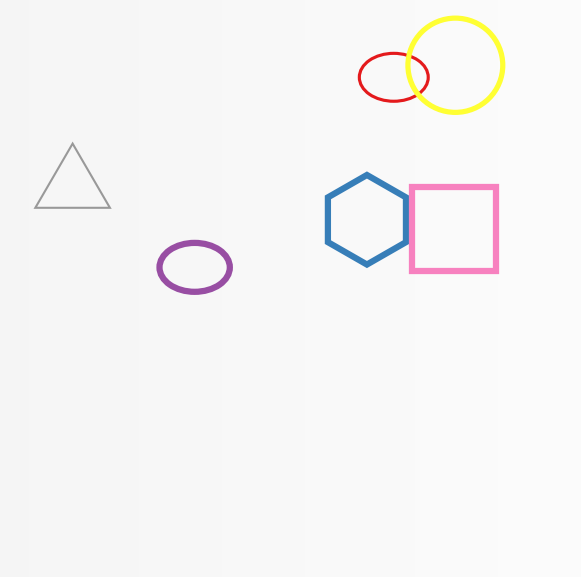[{"shape": "oval", "thickness": 1.5, "radius": 0.3, "center": [0.677, 0.865]}, {"shape": "hexagon", "thickness": 3, "radius": 0.39, "center": [0.631, 0.619]}, {"shape": "oval", "thickness": 3, "radius": 0.3, "center": [0.335, 0.536]}, {"shape": "circle", "thickness": 2.5, "radius": 0.41, "center": [0.783, 0.886]}, {"shape": "square", "thickness": 3, "radius": 0.36, "center": [0.781, 0.603]}, {"shape": "triangle", "thickness": 1, "radius": 0.37, "center": [0.125, 0.676]}]